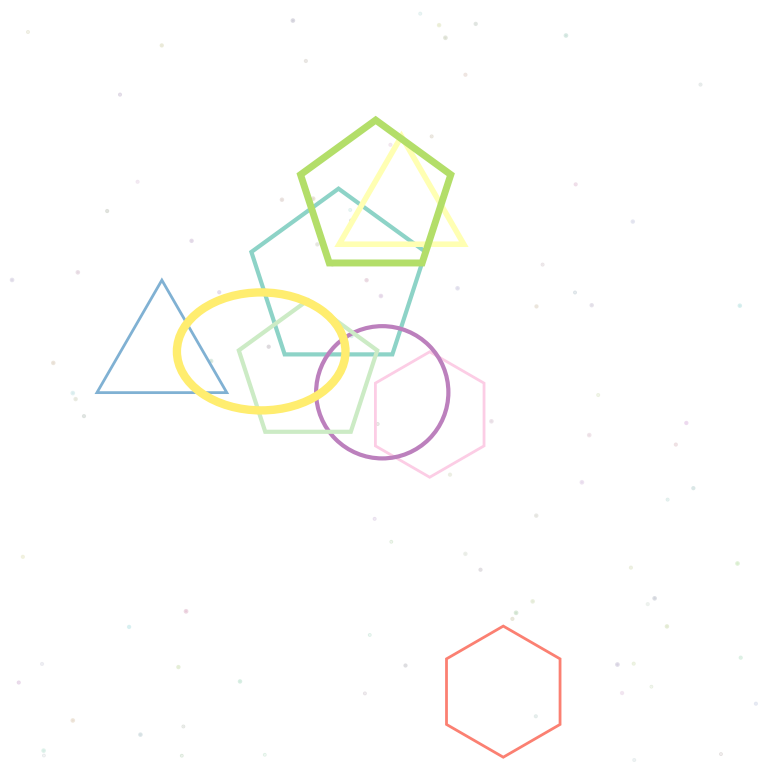[{"shape": "pentagon", "thickness": 1.5, "radius": 0.59, "center": [0.44, 0.636]}, {"shape": "triangle", "thickness": 2, "radius": 0.47, "center": [0.521, 0.73]}, {"shape": "hexagon", "thickness": 1, "radius": 0.43, "center": [0.654, 0.102]}, {"shape": "triangle", "thickness": 1, "radius": 0.49, "center": [0.21, 0.539]}, {"shape": "pentagon", "thickness": 2.5, "radius": 0.51, "center": [0.488, 0.741]}, {"shape": "hexagon", "thickness": 1, "radius": 0.41, "center": [0.558, 0.462]}, {"shape": "circle", "thickness": 1.5, "radius": 0.43, "center": [0.496, 0.491]}, {"shape": "pentagon", "thickness": 1.5, "radius": 0.47, "center": [0.4, 0.516]}, {"shape": "oval", "thickness": 3, "radius": 0.55, "center": [0.339, 0.544]}]